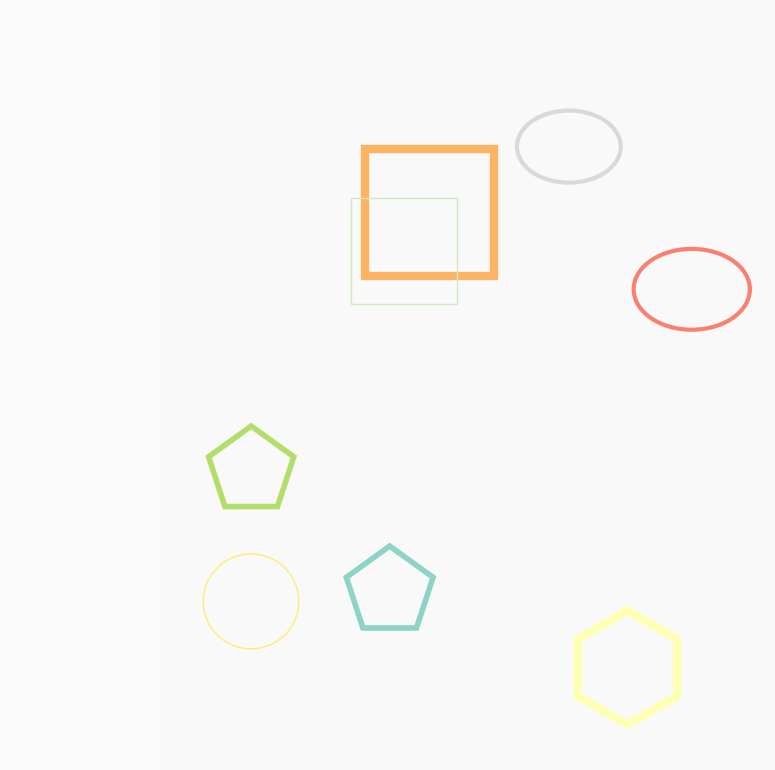[{"shape": "pentagon", "thickness": 2, "radius": 0.29, "center": [0.503, 0.232]}, {"shape": "hexagon", "thickness": 3, "radius": 0.37, "center": [0.81, 0.133]}, {"shape": "oval", "thickness": 1.5, "radius": 0.37, "center": [0.893, 0.624]}, {"shape": "square", "thickness": 3, "radius": 0.41, "center": [0.554, 0.724]}, {"shape": "pentagon", "thickness": 2, "radius": 0.29, "center": [0.324, 0.389]}, {"shape": "oval", "thickness": 1.5, "radius": 0.33, "center": [0.734, 0.81]}, {"shape": "square", "thickness": 0.5, "radius": 0.34, "center": [0.521, 0.674]}, {"shape": "circle", "thickness": 0.5, "radius": 0.31, "center": [0.324, 0.219]}]